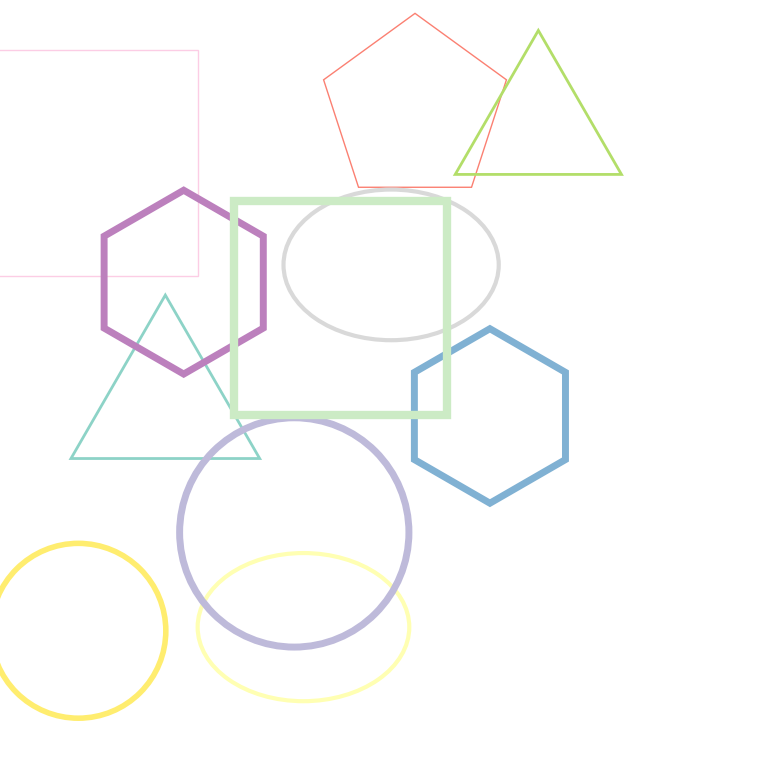[{"shape": "triangle", "thickness": 1, "radius": 0.71, "center": [0.215, 0.475]}, {"shape": "oval", "thickness": 1.5, "radius": 0.69, "center": [0.394, 0.186]}, {"shape": "circle", "thickness": 2.5, "radius": 0.74, "center": [0.382, 0.309]}, {"shape": "pentagon", "thickness": 0.5, "radius": 0.62, "center": [0.539, 0.858]}, {"shape": "hexagon", "thickness": 2.5, "radius": 0.57, "center": [0.636, 0.46]}, {"shape": "triangle", "thickness": 1, "radius": 0.62, "center": [0.699, 0.836]}, {"shape": "square", "thickness": 0.5, "radius": 0.73, "center": [0.111, 0.788]}, {"shape": "oval", "thickness": 1.5, "radius": 0.7, "center": [0.508, 0.656]}, {"shape": "hexagon", "thickness": 2.5, "radius": 0.6, "center": [0.239, 0.634]}, {"shape": "square", "thickness": 3, "radius": 0.69, "center": [0.442, 0.6]}, {"shape": "circle", "thickness": 2, "radius": 0.57, "center": [0.102, 0.181]}]